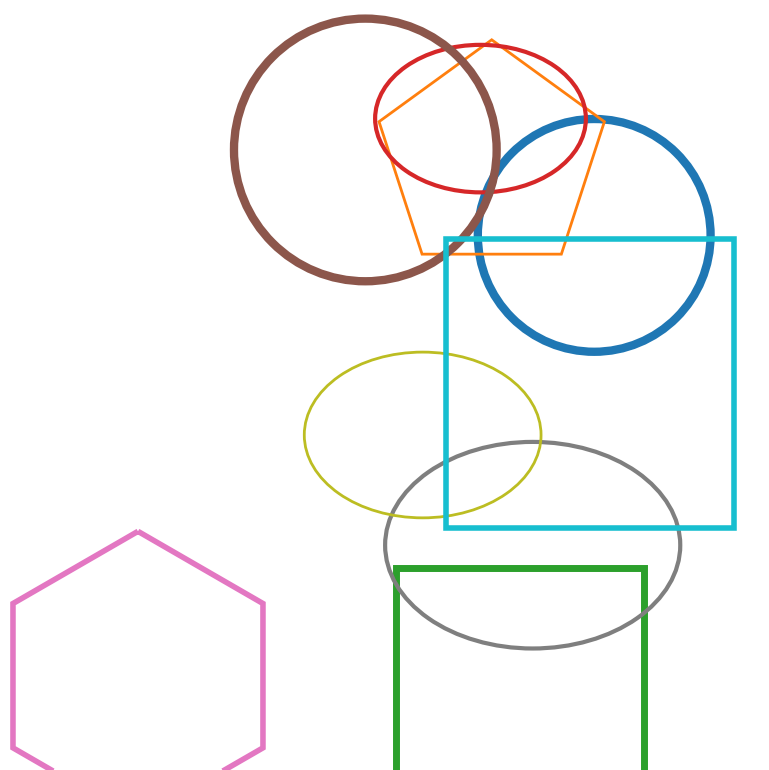[{"shape": "circle", "thickness": 3, "radius": 0.76, "center": [0.772, 0.694]}, {"shape": "pentagon", "thickness": 1, "radius": 0.77, "center": [0.639, 0.794]}, {"shape": "square", "thickness": 2.5, "radius": 0.81, "center": [0.675, 0.101]}, {"shape": "oval", "thickness": 1.5, "radius": 0.68, "center": [0.624, 0.846]}, {"shape": "circle", "thickness": 3, "radius": 0.85, "center": [0.474, 0.805]}, {"shape": "hexagon", "thickness": 2, "radius": 0.94, "center": [0.179, 0.122]}, {"shape": "oval", "thickness": 1.5, "radius": 0.96, "center": [0.692, 0.292]}, {"shape": "oval", "thickness": 1, "radius": 0.77, "center": [0.549, 0.435]}, {"shape": "square", "thickness": 2, "radius": 0.94, "center": [0.766, 0.502]}]